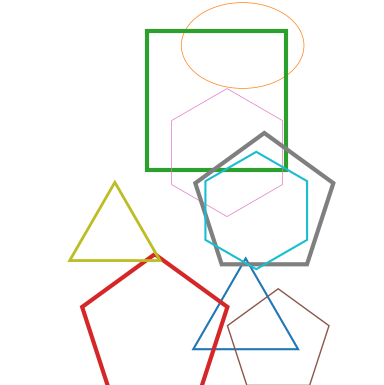[{"shape": "triangle", "thickness": 1.5, "radius": 0.79, "center": [0.638, 0.172]}, {"shape": "oval", "thickness": 0.5, "radius": 0.8, "center": [0.63, 0.882]}, {"shape": "square", "thickness": 3, "radius": 0.9, "center": [0.562, 0.738]}, {"shape": "pentagon", "thickness": 3, "radius": 0.99, "center": [0.402, 0.141]}, {"shape": "pentagon", "thickness": 1, "radius": 0.69, "center": [0.723, 0.111]}, {"shape": "hexagon", "thickness": 0.5, "radius": 0.83, "center": [0.59, 0.604]}, {"shape": "pentagon", "thickness": 3, "radius": 0.94, "center": [0.687, 0.466]}, {"shape": "triangle", "thickness": 2, "radius": 0.68, "center": [0.298, 0.391]}, {"shape": "hexagon", "thickness": 1.5, "radius": 0.76, "center": [0.666, 0.453]}]